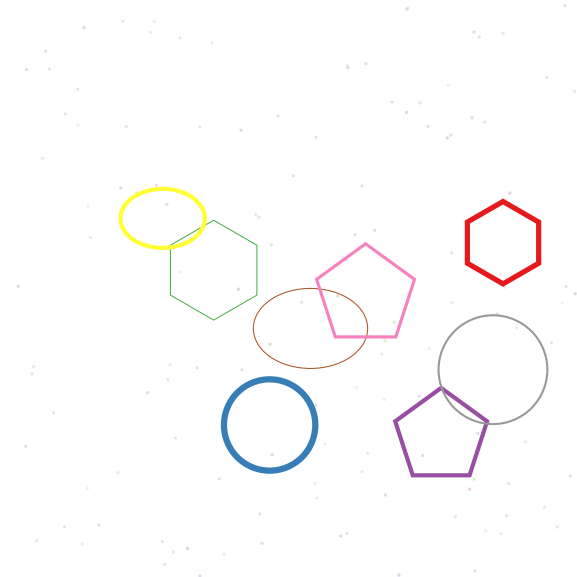[{"shape": "hexagon", "thickness": 2.5, "radius": 0.36, "center": [0.871, 0.579]}, {"shape": "circle", "thickness": 3, "radius": 0.4, "center": [0.467, 0.263]}, {"shape": "hexagon", "thickness": 0.5, "radius": 0.43, "center": [0.37, 0.531]}, {"shape": "pentagon", "thickness": 2, "radius": 0.42, "center": [0.764, 0.244]}, {"shape": "oval", "thickness": 2, "radius": 0.37, "center": [0.282, 0.621]}, {"shape": "oval", "thickness": 0.5, "radius": 0.49, "center": [0.538, 0.43]}, {"shape": "pentagon", "thickness": 1.5, "radius": 0.45, "center": [0.633, 0.488]}, {"shape": "circle", "thickness": 1, "radius": 0.47, "center": [0.854, 0.359]}]